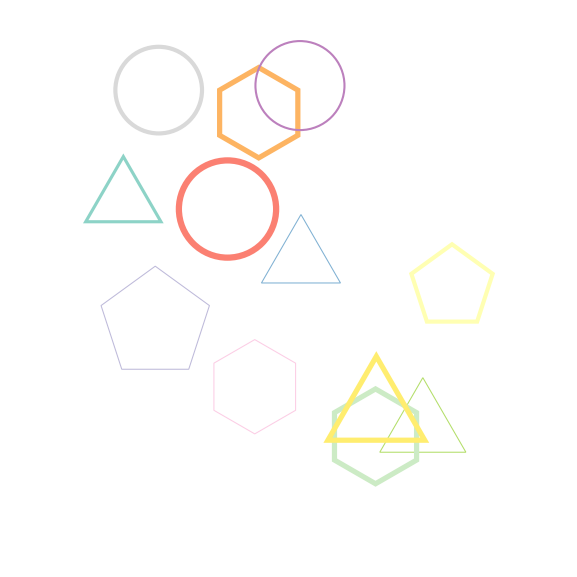[{"shape": "triangle", "thickness": 1.5, "radius": 0.38, "center": [0.214, 0.653]}, {"shape": "pentagon", "thickness": 2, "radius": 0.37, "center": [0.783, 0.502]}, {"shape": "pentagon", "thickness": 0.5, "radius": 0.49, "center": [0.269, 0.44]}, {"shape": "circle", "thickness": 3, "radius": 0.42, "center": [0.394, 0.637]}, {"shape": "triangle", "thickness": 0.5, "radius": 0.4, "center": [0.521, 0.549]}, {"shape": "hexagon", "thickness": 2.5, "radius": 0.39, "center": [0.448, 0.804]}, {"shape": "triangle", "thickness": 0.5, "radius": 0.43, "center": [0.732, 0.259]}, {"shape": "hexagon", "thickness": 0.5, "radius": 0.41, "center": [0.441, 0.329]}, {"shape": "circle", "thickness": 2, "radius": 0.38, "center": [0.275, 0.843]}, {"shape": "circle", "thickness": 1, "radius": 0.39, "center": [0.519, 0.851]}, {"shape": "hexagon", "thickness": 2.5, "radius": 0.41, "center": [0.65, 0.244]}, {"shape": "triangle", "thickness": 2.5, "radius": 0.48, "center": [0.652, 0.285]}]